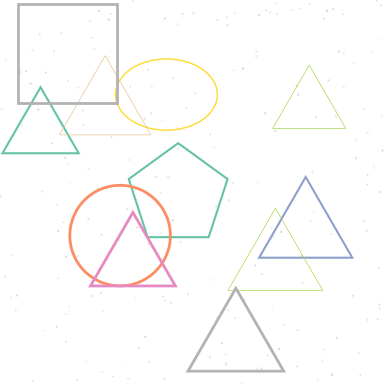[{"shape": "triangle", "thickness": 1.5, "radius": 0.57, "center": [0.105, 0.659]}, {"shape": "pentagon", "thickness": 1.5, "radius": 0.67, "center": [0.463, 0.493]}, {"shape": "circle", "thickness": 2, "radius": 0.65, "center": [0.312, 0.388]}, {"shape": "triangle", "thickness": 1.5, "radius": 0.7, "center": [0.794, 0.4]}, {"shape": "triangle", "thickness": 2, "radius": 0.64, "center": [0.345, 0.321]}, {"shape": "triangle", "thickness": 0.5, "radius": 0.55, "center": [0.803, 0.721]}, {"shape": "triangle", "thickness": 0.5, "radius": 0.71, "center": [0.715, 0.317]}, {"shape": "oval", "thickness": 1, "radius": 0.66, "center": [0.432, 0.754]}, {"shape": "triangle", "thickness": 0.5, "radius": 0.69, "center": [0.273, 0.718]}, {"shape": "square", "thickness": 2, "radius": 0.64, "center": [0.175, 0.862]}, {"shape": "triangle", "thickness": 2, "radius": 0.72, "center": [0.613, 0.108]}]